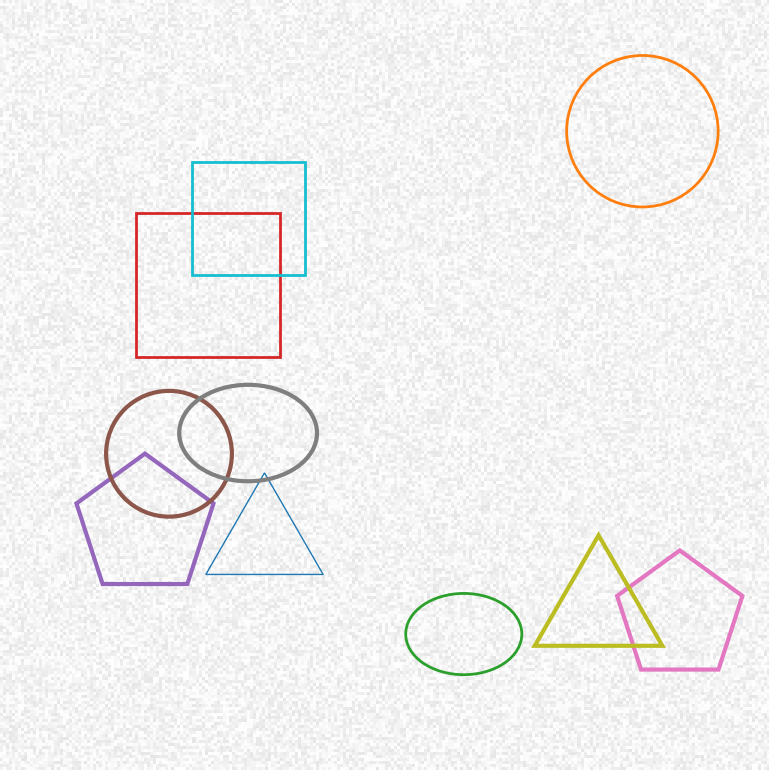[{"shape": "triangle", "thickness": 0.5, "radius": 0.44, "center": [0.343, 0.298]}, {"shape": "circle", "thickness": 1, "radius": 0.49, "center": [0.834, 0.83]}, {"shape": "oval", "thickness": 1, "radius": 0.38, "center": [0.602, 0.177]}, {"shape": "square", "thickness": 1, "radius": 0.47, "center": [0.27, 0.63]}, {"shape": "pentagon", "thickness": 1.5, "radius": 0.47, "center": [0.188, 0.317]}, {"shape": "circle", "thickness": 1.5, "radius": 0.41, "center": [0.219, 0.411]}, {"shape": "pentagon", "thickness": 1.5, "radius": 0.43, "center": [0.883, 0.2]}, {"shape": "oval", "thickness": 1.5, "radius": 0.45, "center": [0.322, 0.438]}, {"shape": "triangle", "thickness": 1.5, "radius": 0.48, "center": [0.777, 0.209]}, {"shape": "square", "thickness": 1, "radius": 0.37, "center": [0.323, 0.716]}]